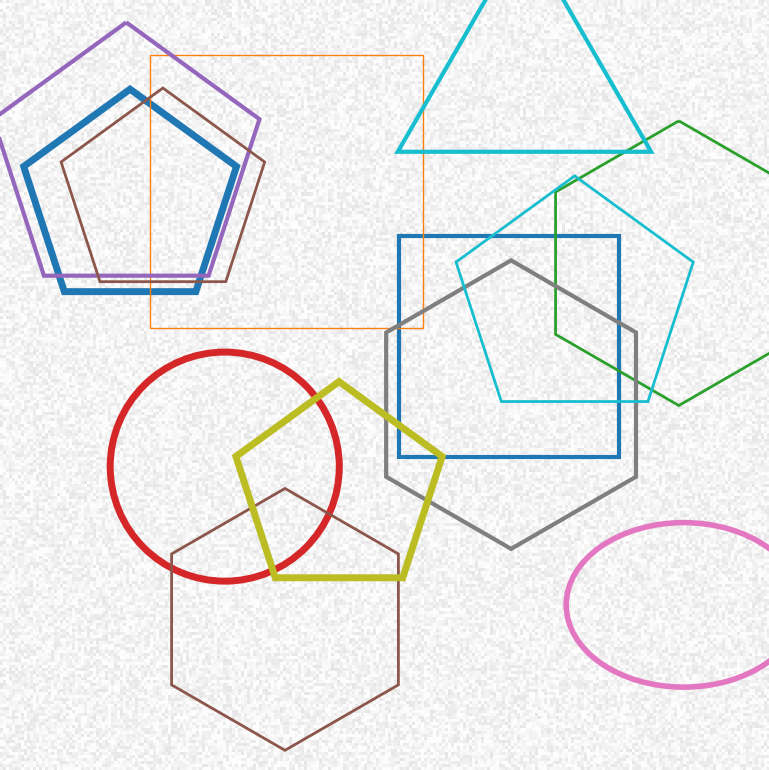[{"shape": "pentagon", "thickness": 2.5, "radius": 0.73, "center": [0.169, 0.739]}, {"shape": "square", "thickness": 1.5, "radius": 0.72, "center": [0.661, 0.55]}, {"shape": "square", "thickness": 0.5, "radius": 0.89, "center": [0.372, 0.751]}, {"shape": "hexagon", "thickness": 1, "radius": 0.92, "center": [0.882, 0.658]}, {"shape": "circle", "thickness": 2.5, "radius": 0.74, "center": [0.292, 0.394]}, {"shape": "pentagon", "thickness": 1.5, "radius": 0.91, "center": [0.164, 0.789]}, {"shape": "hexagon", "thickness": 1, "radius": 0.85, "center": [0.37, 0.196]}, {"shape": "pentagon", "thickness": 1, "radius": 0.7, "center": [0.212, 0.747]}, {"shape": "oval", "thickness": 2, "radius": 0.76, "center": [0.888, 0.214]}, {"shape": "hexagon", "thickness": 1.5, "radius": 0.94, "center": [0.664, 0.475]}, {"shape": "pentagon", "thickness": 2.5, "radius": 0.7, "center": [0.44, 0.364]}, {"shape": "triangle", "thickness": 1.5, "radius": 0.95, "center": [0.681, 0.898]}, {"shape": "pentagon", "thickness": 1, "radius": 0.81, "center": [0.746, 0.61]}]